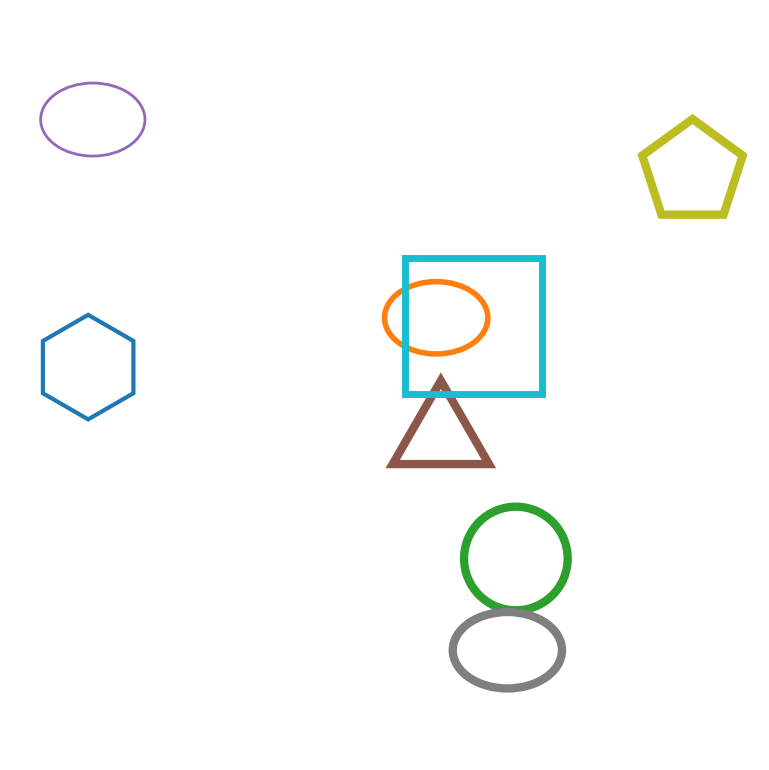[{"shape": "hexagon", "thickness": 1.5, "radius": 0.34, "center": [0.114, 0.523]}, {"shape": "oval", "thickness": 2, "radius": 0.34, "center": [0.566, 0.587]}, {"shape": "circle", "thickness": 3, "radius": 0.34, "center": [0.67, 0.275]}, {"shape": "oval", "thickness": 1, "radius": 0.34, "center": [0.121, 0.845]}, {"shape": "triangle", "thickness": 3, "radius": 0.36, "center": [0.573, 0.433]}, {"shape": "oval", "thickness": 3, "radius": 0.35, "center": [0.659, 0.156]}, {"shape": "pentagon", "thickness": 3, "radius": 0.34, "center": [0.899, 0.777]}, {"shape": "square", "thickness": 2.5, "radius": 0.44, "center": [0.615, 0.577]}]